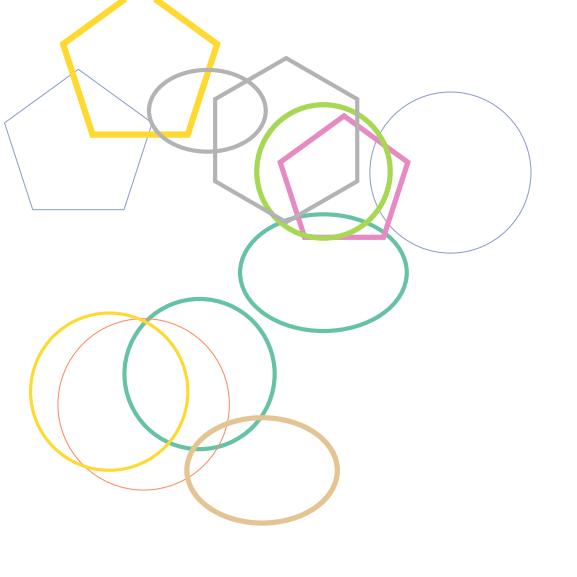[{"shape": "circle", "thickness": 2, "radius": 0.65, "center": [0.346, 0.351]}, {"shape": "oval", "thickness": 2, "radius": 0.72, "center": [0.56, 0.527]}, {"shape": "circle", "thickness": 0.5, "radius": 0.74, "center": [0.249, 0.299]}, {"shape": "pentagon", "thickness": 0.5, "radius": 0.67, "center": [0.136, 0.745]}, {"shape": "circle", "thickness": 0.5, "radius": 0.7, "center": [0.78, 0.7]}, {"shape": "pentagon", "thickness": 2.5, "radius": 0.58, "center": [0.596, 0.682]}, {"shape": "circle", "thickness": 2.5, "radius": 0.58, "center": [0.56, 0.702]}, {"shape": "circle", "thickness": 1.5, "radius": 0.68, "center": [0.189, 0.321]}, {"shape": "pentagon", "thickness": 3, "radius": 0.7, "center": [0.243, 0.879]}, {"shape": "oval", "thickness": 2.5, "radius": 0.65, "center": [0.454, 0.185]}, {"shape": "hexagon", "thickness": 2, "radius": 0.71, "center": [0.496, 0.756]}, {"shape": "oval", "thickness": 2, "radius": 0.51, "center": [0.359, 0.807]}]